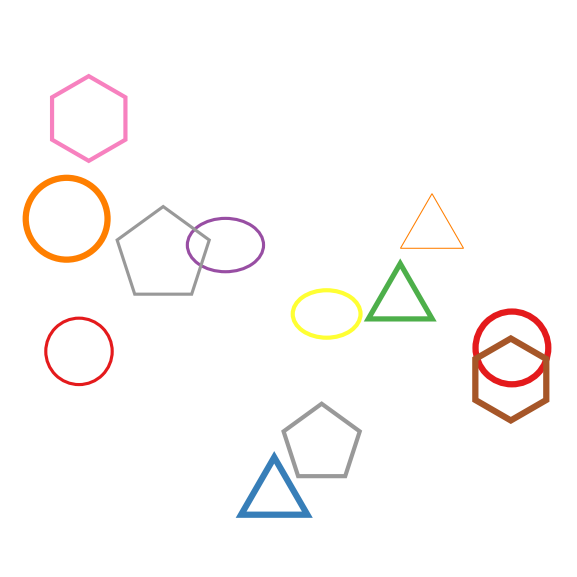[{"shape": "circle", "thickness": 1.5, "radius": 0.29, "center": [0.137, 0.391]}, {"shape": "circle", "thickness": 3, "radius": 0.31, "center": [0.886, 0.397]}, {"shape": "triangle", "thickness": 3, "radius": 0.33, "center": [0.475, 0.141]}, {"shape": "triangle", "thickness": 2.5, "radius": 0.32, "center": [0.693, 0.479]}, {"shape": "oval", "thickness": 1.5, "radius": 0.33, "center": [0.39, 0.575]}, {"shape": "triangle", "thickness": 0.5, "radius": 0.32, "center": [0.748, 0.601]}, {"shape": "circle", "thickness": 3, "radius": 0.35, "center": [0.115, 0.62]}, {"shape": "oval", "thickness": 2, "radius": 0.29, "center": [0.566, 0.455]}, {"shape": "hexagon", "thickness": 3, "radius": 0.35, "center": [0.885, 0.342]}, {"shape": "hexagon", "thickness": 2, "radius": 0.37, "center": [0.154, 0.794]}, {"shape": "pentagon", "thickness": 1.5, "radius": 0.42, "center": [0.283, 0.558]}, {"shape": "pentagon", "thickness": 2, "radius": 0.35, "center": [0.557, 0.231]}]